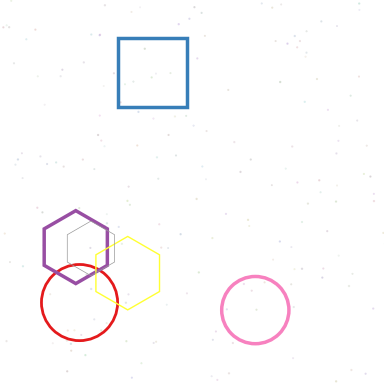[{"shape": "circle", "thickness": 2, "radius": 0.49, "center": [0.207, 0.214]}, {"shape": "square", "thickness": 2.5, "radius": 0.45, "center": [0.397, 0.812]}, {"shape": "hexagon", "thickness": 2.5, "radius": 0.47, "center": [0.197, 0.358]}, {"shape": "hexagon", "thickness": 1, "radius": 0.48, "center": [0.332, 0.29]}, {"shape": "circle", "thickness": 2.5, "radius": 0.44, "center": [0.663, 0.195]}, {"shape": "hexagon", "thickness": 0.5, "radius": 0.35, "center": [0.236, 0.355]}]